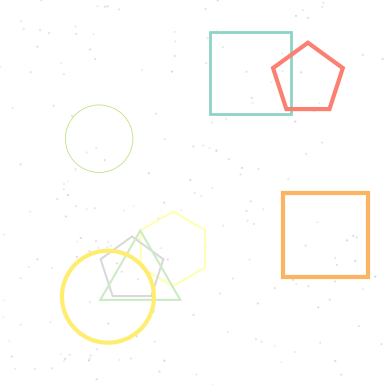[{"shape": "square", "thickness": 2, "radius": 0.53, "center": [0.65, 0.81]}, {"shape": "hexagon", "thickness": 1.5, "radius": 0.48, "center": [0.449, 0.354]}, {"shape": "pentagon", "thickness": 3, "radius": 0.48, "center": [0.8, 0.794]}, {"shape": "square", "thickness": 3, "radius": 0.55, "center": [0.845, 0.388]}, {"shape": "circle", "thickness": 0.5, "radius": 0.44, "center": [0.257, 0.64]}, {"shape": "pentagon", "thickness": 1.5, "radius": 0.43, "center": [0.343, 0.3]}, {"shape": "triangle", "thickness": 1.5, "radius": 0.6, "center": [0.364, 0.281]}, {"shape": "circle", "thickness": 3, "radius": 0.6, "center": [0.28, 0.229]}]